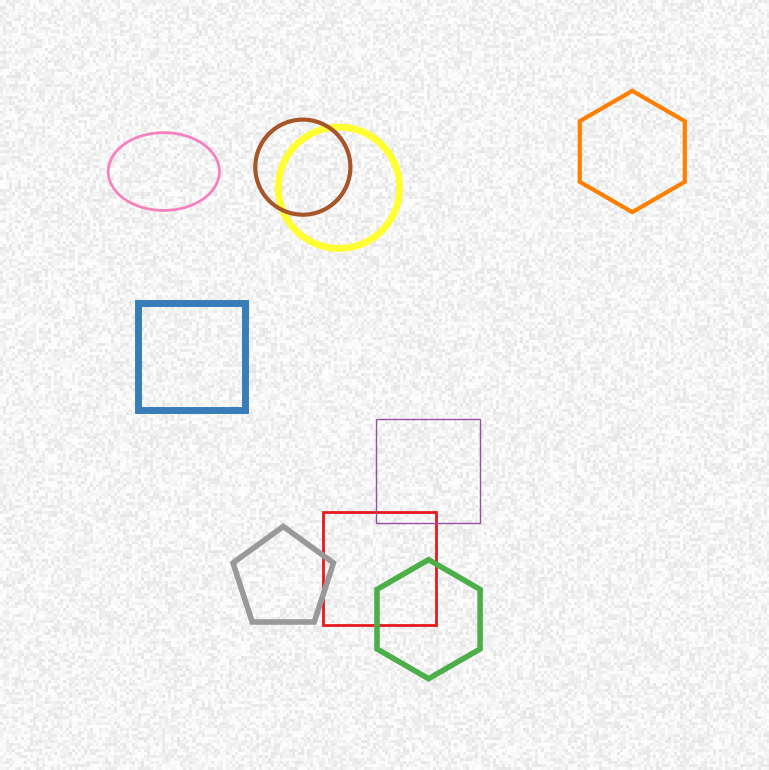[{"shape": "square", "thickness": 1, "radius": 0.37, "center": [0.493, 0.262]}, {"shape": "square", "thickness": 2.5, "radius": 0.35, "center": [0.249, 0.537]}, {"shape": "hexagon", "thickness": 2, "radius": 0.39, "center": [0.557, 0.196]}, {"shape": "square", "thickness": 0.5, "radius": 0.34, "center": [0.556, 0.388]}, {"shape": "hexagon", "thickness": 1.5, "radius": 0.39, "center": [0.821, 0.803]}, {"shape": "circle", "thickness": 2.5, "radius": 0.39, "center": [0.44, 0.756]}, {"shape": "circle", "thickness": 1.5, "radius": 0.31, "center": [0.393, 0.783]}, {"shape": "oval", "thickness": 1, "radius": 0.36, "center": [0.213, 0.777]}, {"shape": "pentagon", "thickness": 2, "radius": 0.34, "center": [0.368, 0.248]}]